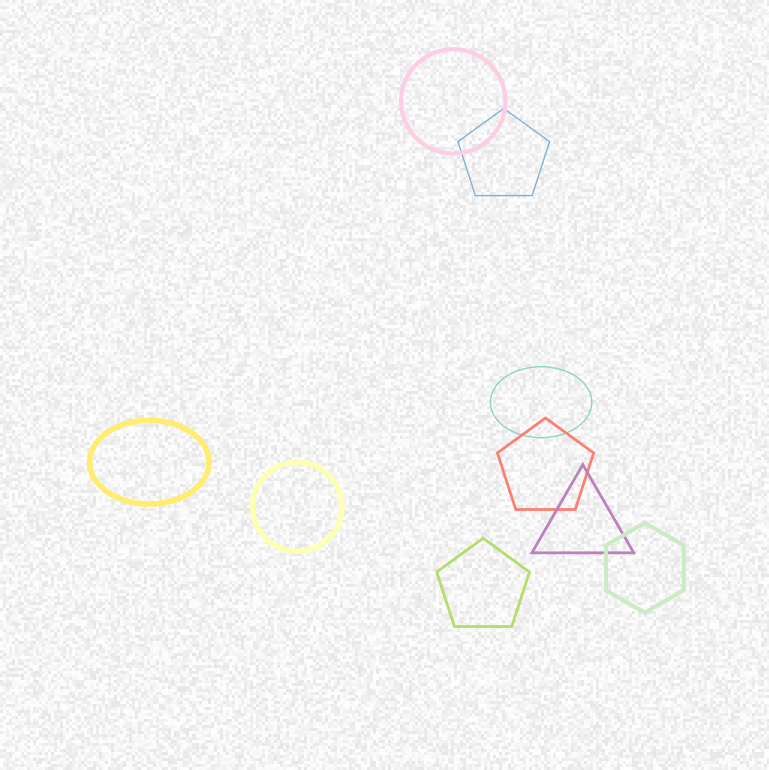[{"shape": "oval", "thickness": 0.5, "radius": 0.33, "center": [0.703, 0.478]}, {"shape": "circle", "thickness": 2, "radius": 0.29, "center": [0.386, 0.342]}, {"shape": "pentagon", "thickness": 1, "radius": 0.33, "center": [0.708, 0.391]}, {"shape": "pentagon", "thickness": 0.5, "radius": 0.31, "center": [0.654, 0.797]}, {"shape": "pentagon", "thickness": 1, "radius": 0.32, "center": [0.627, 0.238]}, {"shape": "circle", "thickness": 1.5, "radius": 0.34, "center": [0.589, 0.868]}, {"shape": "triangle", "thickness": 1, "radius": 0.38, "center": [0.757, 0.32]}, {"shape": "hexagon", "thickness": 1.5, "radius": 0.29, "center": [0.837, 0.263]}, {"shape": "oval", "thickness": 2, "radius": 0.39, "center": [0.194, 0.4]}]